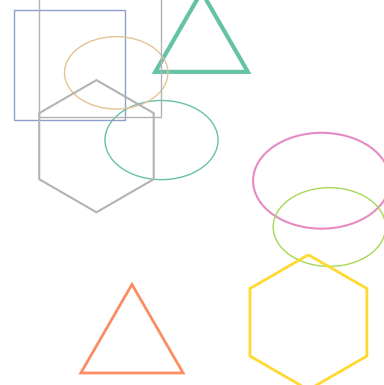[{"shape": "triangle", "thickness": 3, "radius": 0.69, "center": [0.524, 0.883]}, {"shape": "oval", "thickness": 1, "radius": 0.73, "center": [0.419, 0.636]}, {"shape": "triangle", "thickness": 2, "radius": 0.77, "center": [0.343, 0.108]}, {"shape": "square", "thickness": 1, "radius": 0.72, "center": [0.181, 0.832]}, {"shape": "oval", "thickness": 1.5, "radius": 0.89, "center": [0.835, 0.531]}, {"shape": "oval", "thickness": 1, "radius": 0.73, "center": [0.856, 0.41]}, {"shape": "hexagon", "thickness": 2, "radius": 0.88, "center": [0.801, 0.163]}, {"shape": "oval", "thickness": 1, "radius": 0.67, "center": [0.302, 0.811]}, {"shape": "hexagon", "thickness": 1.5, "radius": 0.86, "center": [0.251, 0.62]}, {"shape": "square", "thickness": 1, "radius": 0.79, "center": [0.259, 0.854]}]